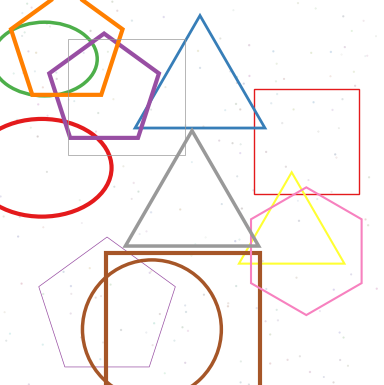[{"shape": "square", "thickness": 1, "radius": 0.68, "center": [0.796, 0.633]}, {"shape": "oval", "thickness": 3, "radius": 0.91, "center": [0.109, 0.564]}, {"shape": "triangle", "thickness": 2, "radius": 0.97, "center": [0.519, 0.765]}, {"shape": "oval", "thickness": 2.5, "radius": 0.68, "center": [0.116, 0.847]}, {"shape": "pentagon", "thickness": 3, "radius": 0.75, "center": [0.27, 0.763]}, {"shape": "pentagon", "thickness": 0.5, "radius": 0.93, "center": [0.278, 0.198]}, {"shape": "pentagon", "thickness": 3, "radius": 0.76, "center": [0.173, 0.877]}, {"shape": "triangle", "thickness": 1.5, "radius": 0.79, "center": [0.758, 0.394]}, {"shape": "circle", "thickness": 2.5, "radius": 0.9, "center": [0.395, 0.145]}, {"shape": "square", "thickness": 3, "radius": 1.0, "center": [0.476, 0.144]}, {"shape": "hexagon", "thickness": 1.5, "radius": 0.83, "center": [0.796, 0.348]}, {"shape": "square", "thickness": 0.5, "radius": 0.76, "center": [0.328, 0.748]}, {"shape": "triangle", "thickness": 2.5, "radius": 1.0, "center": [0.499, 0.461]}]